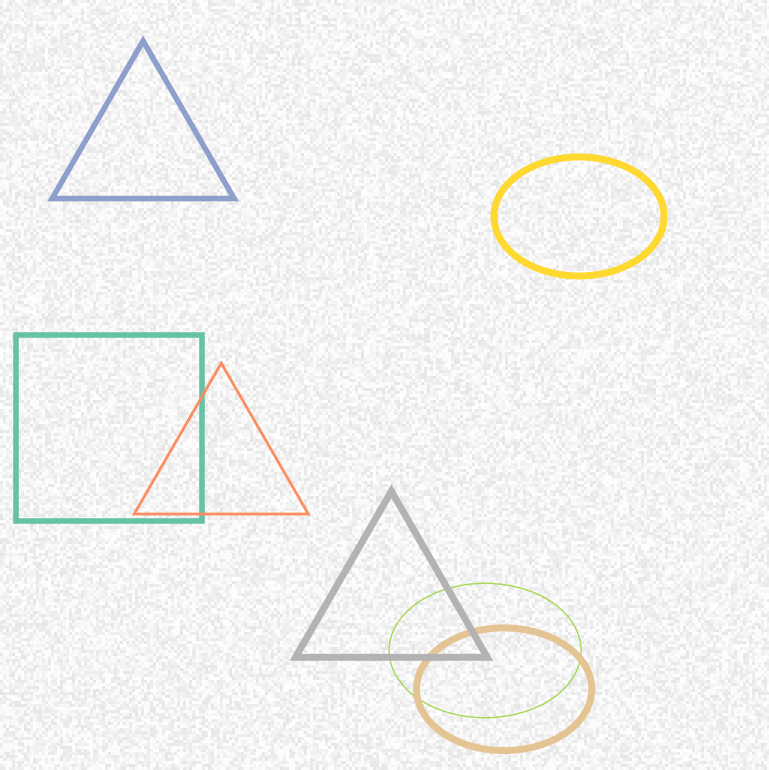[{"shape": "square", "thickness": 2, "radius": 0.6, "center": [0.142, 0.444]}, {"shape": "triangle", "thickness": 1, "radius": 0.65, "center": [0.287, 0.398]}, {"shape": "triangle", "thickness": 2, "radius": 0.68, "center": [0.186, 0.81]}, {"shape": "oval", "thickness": 0.5, "radius": 0.62, "center": [0.63, 0.155]}, {"shape": "oval", "thickness": 2.5, "radius": 0.55, "center": [0.752, 0.719]}, {"shape": "oval", "thickness": 2.5, "radius": 0.57, "center": [0.655, 0.105]}, {"shape": "triangle", "thickness": 2.5, "radius": 0.72, "center": [0.508, 0.218]}]